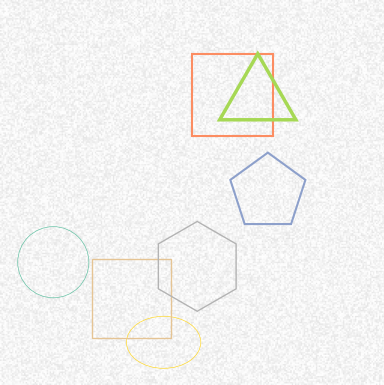[{"shape": "circle", "thickness": 0.5, "radius": 0.46, "center": [0.138, 0.319]}, {"shape": "square", "thickness": 1.5, "radius": 0.53, "center": [0.604, 0.754]}, {"shape": "pentagon", "thickness": 1.5, "radius": 0.51, "center": [0.696, 0.501]}, {"shape": "triangle", "thickness": 2.5, "radius": 0.57, "center": [0.67, 0.746]}, {"shape": "oval", "thickness": 0.5, "radius": 0.48, "center": [0.425, 0.111]}, {"shape": "square", "thickness": 1, "radius": 0.51, "center": [0.342, 0.225]}, {"shape": "hexagon", "thickness": 1, "radius": 0.58, "center": [0.512, 0.308]}]